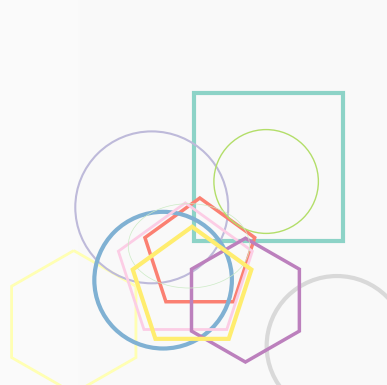[{"shape": "square", "thickness": 3, "radius": 0.96, "center": [0.694, 0.567]}, {"shape": "hexagon", "thickness": 2, "radius": 0.93, "center": [0.19, 0.164]}, {"shape": "circle", "thickness": 1.5, "radius": 0.99, "center": [0.392, 0.461]}, {"shape": "pentagon", "thickness": 2.5, "radius": 0.74, "center": [0.516, 0.337]}, {"shape": "circle", "thickness": 3, "radius": 0.89, "center": [0.421, 0.272]}, {"shape": "circle", "thickness": 1, "radius": 0.67, "center": [0.687, 0.529]}, {"shape": "pentagon", "thickness": 2, "radius": 0.91, "center": [0.478, 0.291]}, {"shape": "circle", "thickness": 3, "radius": 0.91, "center": [0.869, 0.102]}, {"shape": "hexagon", "thickness": 2.5, "radius": 0.8, "center": [0.633, 0.22]}, {"shape": "oval", "thickness": 0.5, "radius": 0.78, "center": [0.487, 0.361]}, {"shape": "pentagon", "thickness": 3, "radius": 0.8, "center": [0.496, 0.25]}]